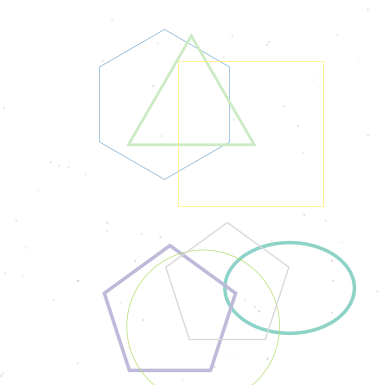[{"shape": "oval", "thickness": 2.5, "radius": 0.84, "center": [0.752, 0.252]}, {"shape": "pentagon", "thickness": 2.5, "radius": 0.9, "center": [0.441, 0.183]}, {"shape": "hexagon", "thickness": 0.5, "radius": 0.97, "center": [0.427, 0.729]}, {"shape": "circle", "thickness": 0.5, "radius": 0.99, "center": [0.528, 0.152]}, {"shape": "pentagon", "thickness": 1, "radius": 0.84, "center": [0.591, 0.254]}, {"shape": "triangle", "thickness": 2, "radius": 0.94, "center": [0.497, 0.718]}, {"shape": "square", "thickness": 0.5, "radius": 0.94, "center": [0.651, 0.652]}]